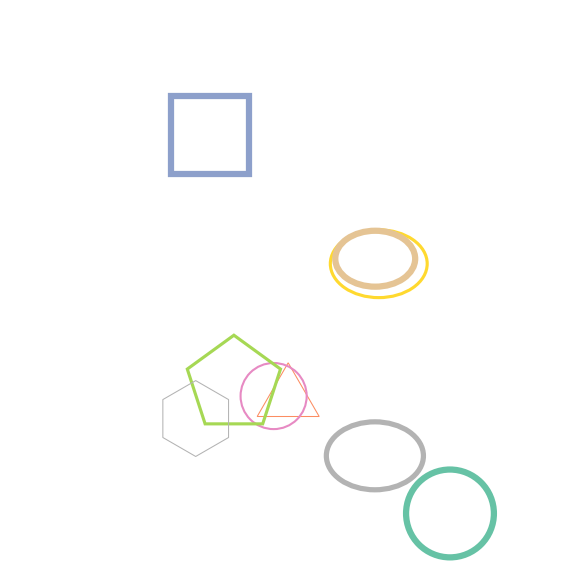[{"shape": "circle", "thickness": 3, "radius": 0.38, "center": [0.779, 0.11]}, {"shape": "triangle", "thickness": 0.5, "radius": 0.31, "center": [0.499, 0.309]}, {"shape": "square", "thickness": 3, "radius": 0.34, "center": [0.364, 0.765]}, {"shape": "circle", "thickness": 1, "radius": 0.29, "center": [0.474, 0.313]}, {"shape": "pentagon", "thickness": 1.5, "radius": 0.42, "center": [0.405, 0.334]}, {"shape": "oval", "thickness": 1.5, "radius": 0.42, "center": [0.656, 0.542]}, {"shape": "oval", "thickness": 3, "radius": 0.35, "center": [0.65, 0.551]}, {"shape": "oval", "thickness": 2.5, "radius": 0.42, "center": [0.649, 0.21]}, {"shape": "hexagon", "thickness": 0.5, "radius": 0.33, "center": [0.339, 0.274]}]